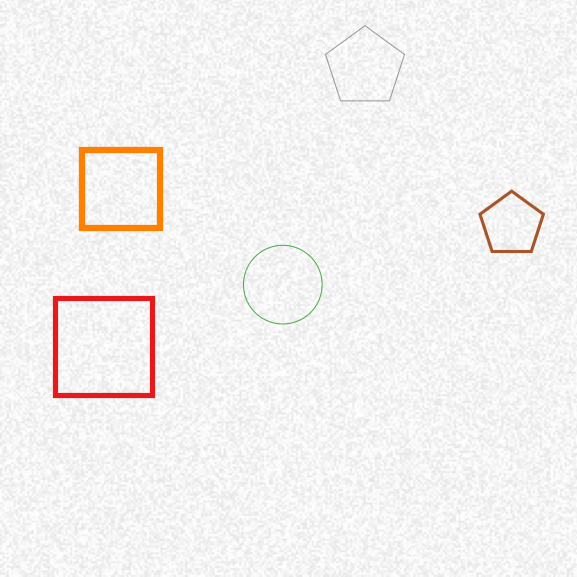[{"shape": "square", "thickness": 2.5, "radius": 0.42, "center": [0.179, 0.4]}, {"shape": "circle", "thickness": 0.5, "radius": 0.34, "center": [0.49, 0.506]}, {"shape": "square", "thickness": 3, "radius": 0.34, "center": [0.209, 0.672]}, {"shape": "pentagon", "thickness": 1.5, "radius": 0.29, "center": [0.886, 0.61]}, {"shape": "pentagon", "thickness": 0.5, "radius": 0.36, "center": [0.632, 0.883]}]